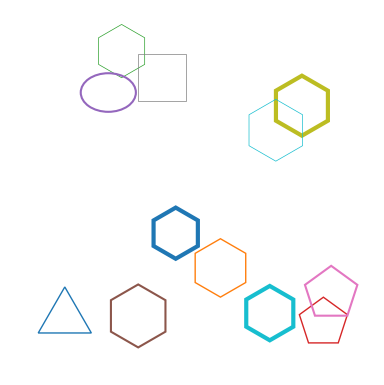[{"shape": "hexagon", "thickness": 3, "radius": 0.33, "center": [0.456, 0.394]}, {"shape": "triangle", "thickness": 1, "radius": 0.4, "center": [0.168, 0.175]}, {"shape": "hexagon", "thickness": 1, "radius": 0.38, "center": [0.573, 0.304]}, {"shape": "hexagon", "thickness": 0.5, "radius": 0.35, "center": [0.316, 0.867]}, {"shape": "pentagon", "thickness": 1, "radius": 0.33, "center": [0.84, 0.162]}, {"shape": "oval", "thickness": 1.5, "radius": 0.36, "center": [0.281, 0.76]}, {"shape": "hexagon", "thickness": 1.5, "radius": 0.41, "center": [0.359, 0.179]}, {"shape": "pentagon", "thickness": 1.5, "radius": 0.36, "center": [0.86, 0.238]}, {"shape": "square", "thickness": 0.5, "radius": 0.31, "center": [0.421, 0.798]}, {"shape": "hexagon", "thickness": 3, "radius": 0.39, "center": [0.784, 0.725]}, {"shape": "hexagon", "thickness": 0.5, "radius": 0.4, "center": [0.716, 0.662]}, {"shape": "hexagon", "thickness": 3, "radius": 0.35, "center": [0.701, 0.187]}]